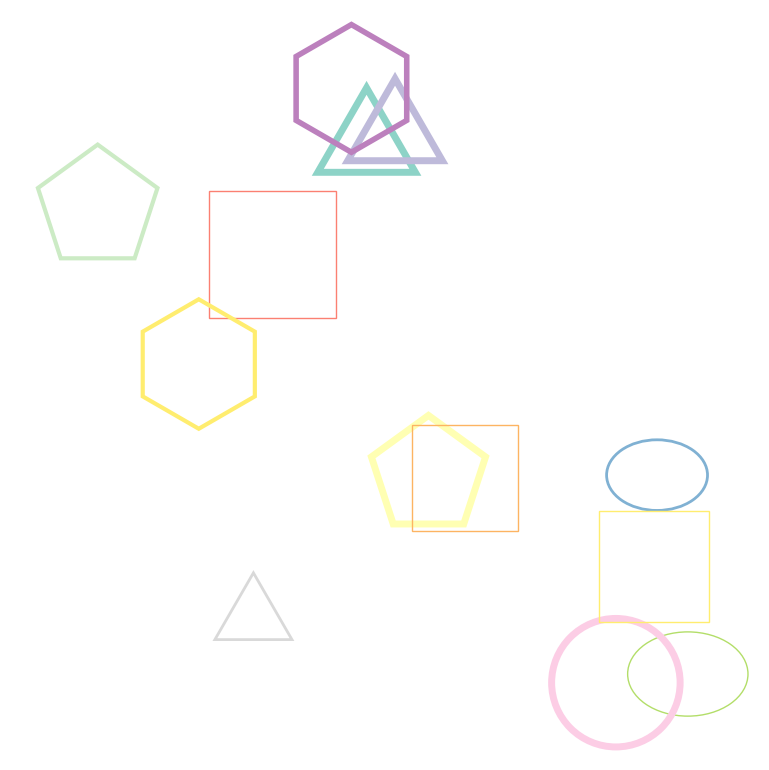[{"shape": "triangle", "thickness": 2.5, "radius": 0.37, "center": [0.476, 0.813]}, {"shape": "pentagon", "thickness": 2.5, "radius": 0.39, "center": [0.556, 0.383]}, {"shape": "triangle", "thickness": 2.5, "radius": 0.35, "center": [0.513, 0.827]}, {"shape": "square", "thickness": 0.5, "radius": 0.41, "center": [0.354, 0.669]}, {"shape": "oval", "thickness": 1, "radius": 0.33, "center": [0.853, 0.383]}, {"shape": "square", "thickness": 0.5, "radius": 0.34, "center": [0.603, 0.38]}, {"shape": "oval", "thickness": 0.5, "radius": 0.39, "center": [0.893, 0.125]}, {"shape": "circle", "thickness": 2.5, "radius": 0.42, "center": [0.8, 0.113]}, {"shape": "triangle", "thickness": 1, "radius": 0.29, "center": [0.329, 0.198]}, {"shape": "hexagon", "thickness": 2, "radius": 0.41, "center": [0.456, 0.885]}, {"shape": "pentagon", "thickness": 1.5, "radius": 0.41, "center": [0.127, 0.731]}, {"shape": "square", "thickness": 0.5, "radius": 0.36, "center": [0.849, 0.264]}, {"shape": "hexagon", "thickness": 1.5, "radius": 0.42, "center": [0.258, 0.527]}]